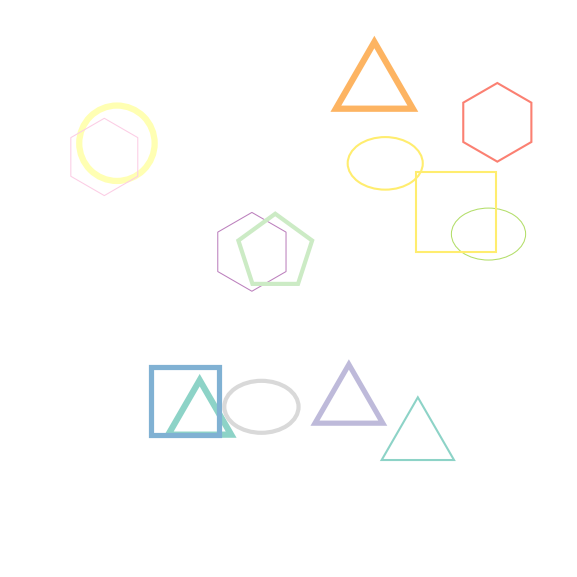[{"shape": "triangle", "thickness": 3, "radius": 0.31, "center": [0.346, 0.278]}, {"shape": "triangle", "thickness": 1, "radius": 0.36, "center": [0.724, 0.239]}, {"shape": "circle", "thickness": 3, "radius": 0.33, "center": [0.202, 0.751]}, {"shape": "triangle", "thickness": 2.5, "radius": 0.34, "center": [0.604, 0.3]}, {"shape": "hexagon", "thickness": 1, "radius": 0.34, "center": [0.861, 0.787]}, {"shape": "square", "thickness": 2.5, "radius": 0.3, "center": [0.32, 0.305]}, {"shape": "triangle", "thickness": 3, "radius": 0.38, "center": [0.648, 0.849]}, {"shape": "oval", "thickness": 0.5, "radius": 0.32, "center": [0.846, 0.594]}, {"shape": "hexagon", "thickness": 0.5, "radius": 0.33, "center": [0.181, 0.727]}, {"shape": "oval", "thickness": 2, "radius": 0.32, "center": [0.453, 0.295]}, {"shape": "hexagon", "thickness": 0.5, "radius": 0.34, "center": [0.436, 0.563]}, {"shape": "pentagon", "thickness": 2, "radius": 0.34, "center": [0.477, 0.562]}, {"shape": "square", "thickness": 1, "radius": 0.35, "center": [0.789, 0.632]}, {"shape": "oval", "thickness": 1, "radius": 0.33, "center": [0.667, 0.716]}]